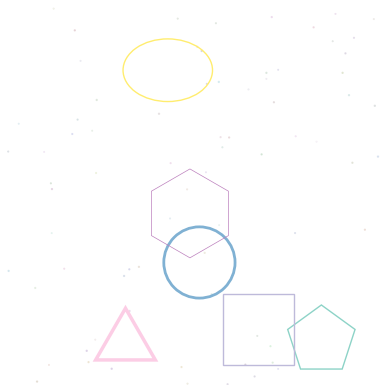[{"shape": "pentagon", "thickness": 1, "radius": 0.46, "center": [0.835, 0.116]}, {"shape": "square", "thickness": 1, "radius": 0.46, "center": [0.671, 0.145]}, {"shape": "circle", "thickness": 2, "radius": 0.46, "center": [0.518, 0.318]}, {"shape": "triangle", "thickness": 2.5, "radius": 0.45, "center": [0.326, 0.11]}, {"shape": "hexagon", "thickness": 0.5, "radius": 0.58, "center": [0.493, 0.446]}, {"shape": "oval", "thickness": 1, "radius": 0.58, "center": [0.436, 0.818]}]